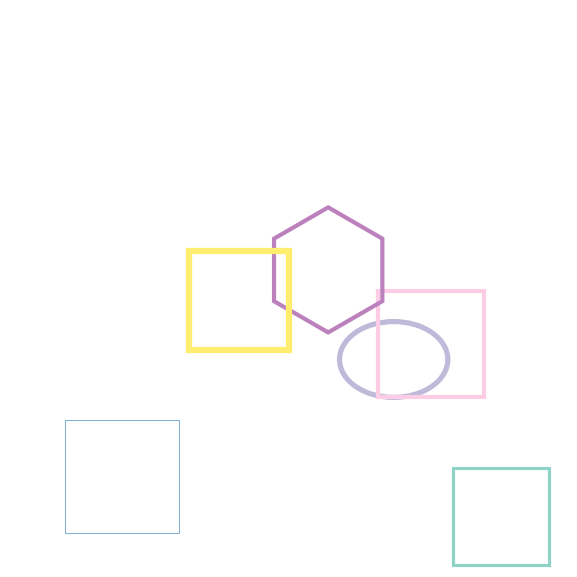[{"shape": "square", "thickness": 1.5, "radius": 0.42, "center": [0.868, 0.105]}, {"shape": "oval", "thickness": 2.5, "radius": 0.47, "center": [0.682, 0.377]}, {"shape": "square", "thickness": 0.5, "radius": 0.49, "center": [0.211, 0.174]}, {"shape": "square", "thickness": 2, "radius": 0.46, "center": [0.747, 0.403]}, {"shape": "hexagon", "thickness": 2, "radius": 0.54, "center": [0.568, 0.532]}, {"shape": "square", "thickness": 3, "radius": 0.43, "center": [0.414, 0.478]}]